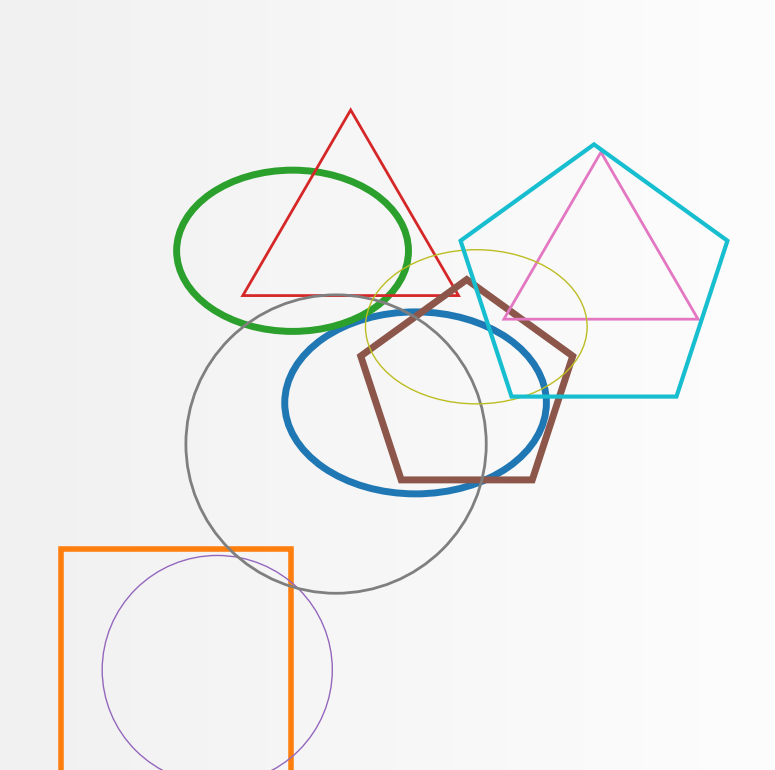[{"shape": "oval", "thickness": 2.5, "radius": 0.84, "center": [0.536, 0.477]}, {"shape": "square", "thickness": 2, "radius": 0.74, "center": [0.227, 0.139]}, {"shape": "oval", "thickness": 2.5, "radius": 0.75, "center": [0.377, 0.674]}, {"shape": "triangle", "thickness": 1, "radius": 0.8, "center": [0.452, 0.696]}, {"shape": "circle", "thickness": 0.5, "radius": 0.74, "center": [0.28, 0.13]}, {"shape": "pentagon", "thickness": 2.5, "radius": 0.72, "center": [0.602, 0.493]}, {"shape": "triangle", "thickness": 1, "radius": 0.72, "center": [0.775, 0.658]}, {"shape": "circle", "thickness": 1, "radius": 0.97, "center": [0.434, 0.423]}, {"shape": "oval", "thickness": 0.5, "radius": 0.72, "center": [0.615, 0.576]}, {"shape": "pentagon", "thickness": 1.5, "radius": 0.91, "center": [0.766, 0.631]}]